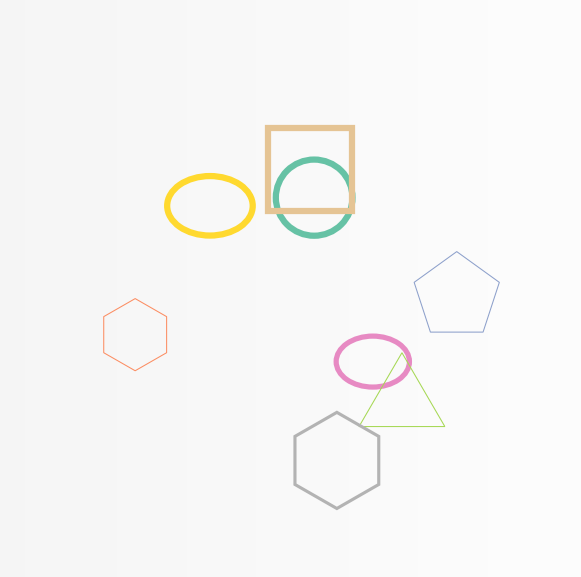[{"shape": "circle", "thickness": 3, "radius": 0.33, "center": [0.54, 0.657]}, {"shape": "hexagon", "thickness": 0.5, "radius": 0.31, "center": [0.233, 0.42]}, {"shape": "pentagon", "thickness": 0.5, "radius": 0.39, "center": [0.786, 0.486]}, {"shape": "oval", "thickness": 2.5, "radius": 0.32, "center": [0.641, 0.373]}, {"shape": "triangle", "thickness": 0.5, "radius": 0.43, "center": [0.692, 0.303]}, {"shape": "oval", "thickness": 3, "radius": 0.37, "center": [0.361, 0.643]}, {"shape": "square", "thickness": 3, "radius": 0.36, "center": [0.533, 0.706]}, {"shape": "hexagon", "thickness": 1.5, "radius": 0.42, "center": [0.58, 0.202]}]